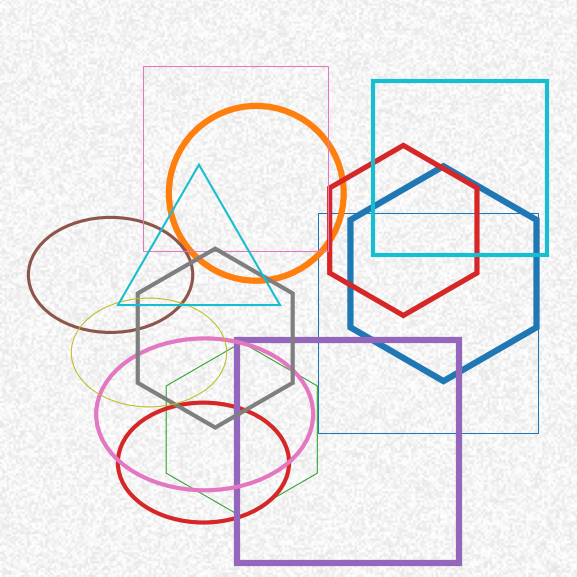[{"shape": "hexagon", "thickness": 3, "radius": 0.93, "center": [0.768, 0.525]}, {"shape": "square", "thickness": 0.5, "radius": 0.95, "center": [0.74, 0.439]}, {"shape": "circle", "thickness": 3, "radius": 0.76, "center": [0.444, 0.664]}, {"shape": "hexagon", "thickness": 0.5, "radius": 0.76, "center": [0.419, 0.255]}, {"shape": "oval", "thickness": 2, "radius": 0.74, "center": [0.352, 0.198]}, {"shape": "hexagon", "thickness": 2.5, "radius": 0.74, "center": [0.698, 0.6]}, {"shape": "square", "thickness": 3, "radius": 0.96, "center": [0.603, 0.218]}, {"shape": "oval", "thickness": 1.5, "radius": 0.71, "center": [0.191, 0.523]}, {"shape": "oval", "thickness": 2, "radius": 0.94, "center": [0.354, 0.282]}, {"shape": "square", "thickness": 0.5, "radius": 0.8, "center": [0.408, 0.725]}, {"shape": "hexagon", "thickness": 2, "radius": 0.77, "center": [0.373, 0.414]}, {"shape": "oval", "thickness": 0.5, "radius": 0.67, "center": [0.258, 0.389]}, {"shape": "square", "thickness": 2, "radius": 0.75, "center": [0.796, 0.709]}, {"shape": "triangle", "thickness": 1, "radius": 0.81, "center": [0.345, 0.552]}]